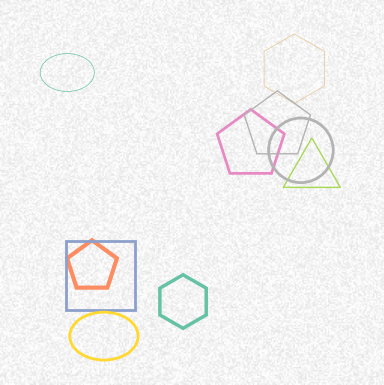[{"shape": "hexagon", "thickness": 2.5, "radius": 0.35, "center": [0.475, 0.217]}, {"shape": "oval", "thickness": 0.5, "radius": 0.35, "center": [0.175, 0.812]}, {"shape": "pentagon", "thickness": 3, "radius": 0.34, "center": [0.239, 0.308]}, {"shape": "square", "thickness": 2, "radius": 0.45, "center": [0.261, 0.285]}, {"shape": "pentagon", "thickness": 2, "radius": 0.46, "center": [0.651, 0.624]}, {"shape": "triangle", "thickness": 1, "radius": 0.43, "center": [0.81, 0.556]}, {"shape": "oval", "thickness": 2, "radius": 0.44, "center": [0.27, 0.127]}, {"shape": "hexagon", "thickness": 0.5, "radius": 0.45, "center": [0.764, 0.822]}, {"shape": "pentagon", "thickness": 1, "radius": 0.45, "center": [0.72, 0.674]}, {"shape": "circle", "thickness": 2, "radius": 0.42, "center": [0.782, 0.61]}]